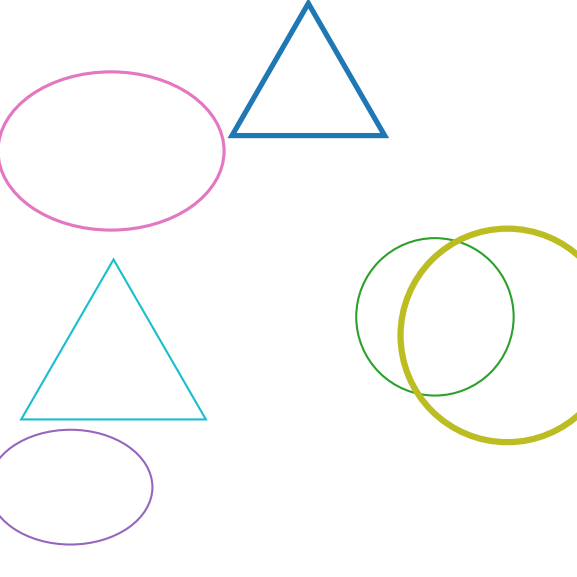[{"shape": "triangle", "thickness": 2.5, "radius": 0.76, "center": [0.534, 0.841]}, {"shape": "circle", "thickness": 1, "radius": 0.68, "center": [0.753, 0.45]}, {"shape": "oval", "thickness": 1, "radius": 0.71, "center": [0.122, 0.156]}, {"shape": "oval", "thickness": 1.5, "radius": 0.98, "center": [0.192, 0.738]}, {"shape": "circle", "thickness": 3, "radius": 0.92, "center": [0.878, 0.418]}, {"shape": "triangle", "thickness": 1, "radius": 0.92, "center": [0.197, 0.365]}]